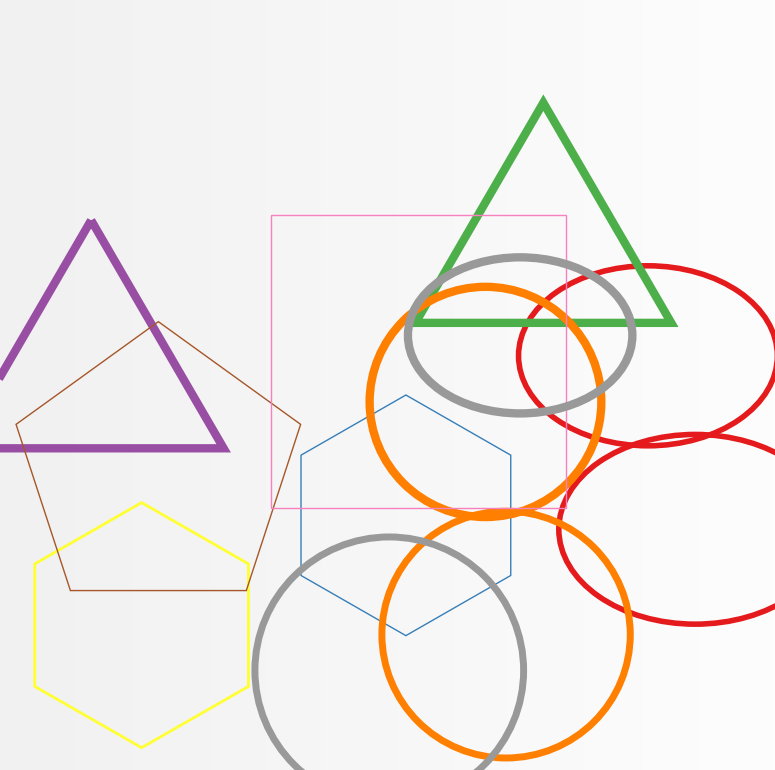[{"shape": "oval", "thickness": 2, "radius": 0.83, "center": [0.836, 0.538]}, {"shape": "oval", "thickness": 2, "radius": 0.88, "center": [0.897, 0.313]}, {"shape": "hexagon", "thickness": 0.5, "radius": 0.78, "center": [0.524, 0.331]}, {"shape": "triangle", "thickness": 3, "radius": 0.95, "center": [0.701, 0.676]}, {"shape": "triangle", "thickness": 3, "radius": 0.99, "center": [0.118, 0.516]}, {"shape": "circle", "thickness": 2.5, "radius": 0.8, "center": [0.653, 0.176]}, {"shape": "circle", "thickness": 3, "radius": 0.75, "center": [0.626, 0.478]}, {"shape": "hexagon", "thickness": 1, "radius": 0.8, "center": [0.183, 0.188]}, {"shape": "pentagon", "thickness": 0.5, "radius": 0.97, "center": [0.204, 0.389]}, {"shape": "square", "thickness": 0.5, "radius": 0.95, "center": [0.54, 0.53]}, {"shape": "oval", "thickness": 3, "radius": 0.72, "center": [0.671, 0.564]}, {"shape": "circle", "thickness": 2.5, "radius": 0.87, "center": [0.502, 0.129]}]